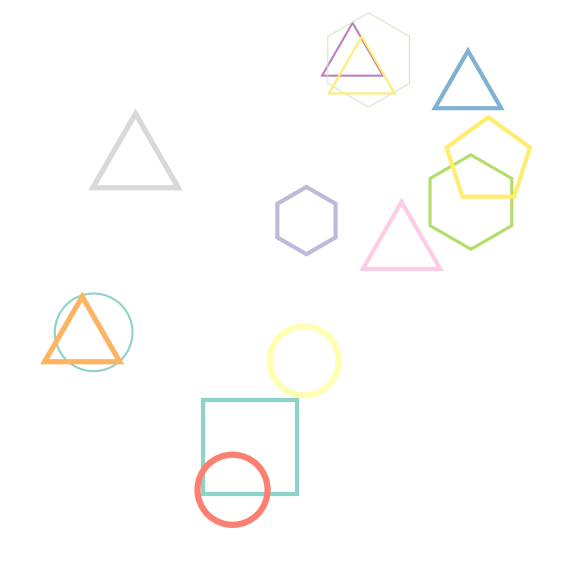[{"shape": "circle", "thickness": 1, "radius": 0.34, "center": [0.162, 0.424]}, {"shape": "square", "thickness": 2, "radius": 0.41, "center": [0.433, 0.225]}, {"shape": "circle", "thickness": 3, "radius": 0.3, "center": [0.527, 0.374]}, {"shape": "hexagon", "thickness": 2, "radius": 0.29, "center": [0.531, 0.617]}, {"shape": "circle", "thickness": 3, "radius": 0.3, "center": [0.403, 0.151]}, {"shape": "triangle", "thickness": 2, "radius": 0.33, "center": [0.81, 0.845]}, {"shape": "triangle", "thickness": 2.5, "radius": 0.38, "center": [0.142, 0.41]}, {"shape": "hexagon", "thickness": 1.5, "radius": 0.41, "center": [0.815, 0.649]}, {"shape": "triangle", "thickness": 2, "radius": 0.39, "center": [0.695, 0.572]}, {"shape": "triangle", "thickness": 2.5, "radius": 0.43, "center": [0.235, 0.717]}, {"shape": "triangle", "thickness": 1, "radius": 0.3, "center": [0.61, 0.899]}, {"shape": "hexagon", "thickness": 0.5, "radius": 0.41, "center": [0.638, 0.895]}, {"shape": "pentagon", "thickness": 2, "radius": 0.38, "center": [0.846, 0.72]}, {"shape": "triangle", "thickness": 1, "radius": 0.33, "center": [0.626, 0.87]}]